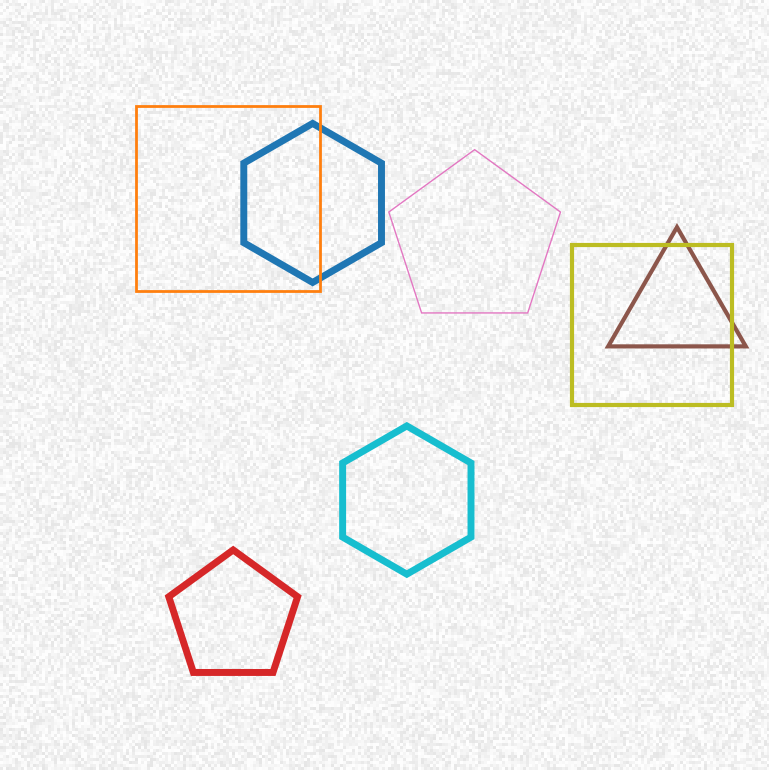[{"shape": "hexagon", "thickness": 2.5, "radius": 0.52, "center": [0.406, 0.736]}, {"shape": "square", "thickness": 1, "radius": 0.6, "center": [0.296, 0.742]}, {"shape": "pentagon", "thickness": 2.5, "radius": 0.44, "center": [0.303, 0.198]}, {"shape": "triangle", "thickness": 1.5, "radius": 0.52, "center": [0.879, 0.602]}, {"shape": "pentagon", "thickness": 0.5, "radius": 0.59, "center": [0.616, 0.688]}, {"shape": "square", "thickness": 1.5, "radius": 0.52, "center": [0.847, 0.578]}, {"shape": "hexagon", "thickness": 2.5, "radius": 0.48, "center": [0.528, 0.351]}]